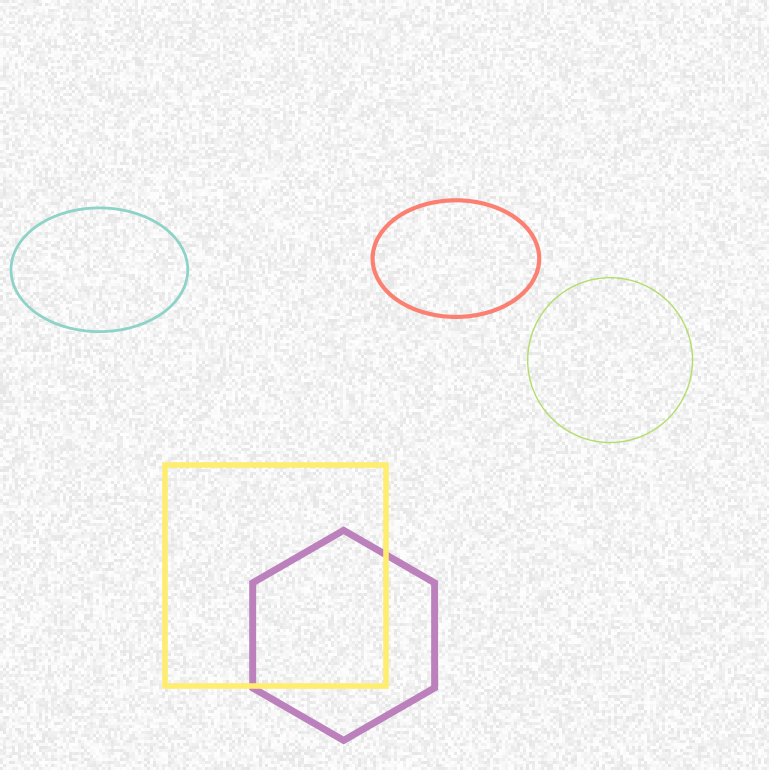[{"shape": "oval", "thickness": 1, "radius": 0.57, "center": [0.129, 0.65]}, {"shape": "oval", "thickness": 1.5, "radius": 0.54, "center": [0.592, 0.664]}, {"shape": "circle", "thickness": 0.5, "radius": 0.54, "center": [0.792, 0.532]}, {"shape": "hexagon", "thickness": 2.5, "radius": 0.68, "center": [0.446, 0.175]}, {"shape": "square", "thickness": 2, "radius": 0.72, "center": [0.358, 0.253]}]